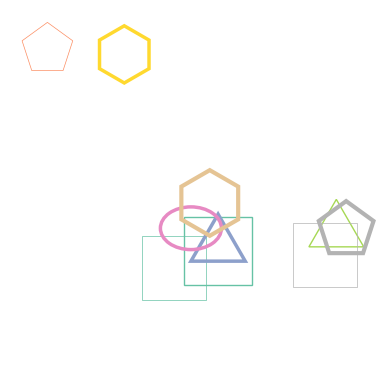[{"shape": "square", "thickness": 1, "radius": 0.44, "center": [0.567, 0.349]}, {"shape": "square", "thickness": 0.5, "radius": 0.41, "center": [0.452, 0.303]}, {"shape": "pentagon", "thickness": 0.5, "radius": 0.35, "center": [0.123, 0.873]}, {"shape": "triangle", "thickness": 2.5, "radius": 0.41, "center": [0.566, 0.362]}, {"shape": "oval", "thickness": 2.5, "radius": 0.4, "center": [0.496, 0.407]}, {"shape": "triangle", "thickness": 1, "radius": 0.41, "center": [0.874, 0.4]}, {"shape": "hexagon", "thickness": 2.5, "radius": 0.37, "center": [0.323, 0.859]}, {"shape": "hexagon", "thickness": 3, "radius": 0.43, "center": [0.545, 0.473]}, {"shape": "pentagon", "thickness": 3, "radius": 0.37, "center": [0.899, 0.403]}, {"shape": "square", "thickness": 0.5, "radius": 0.42, "center": [0.843, 0.337]}]